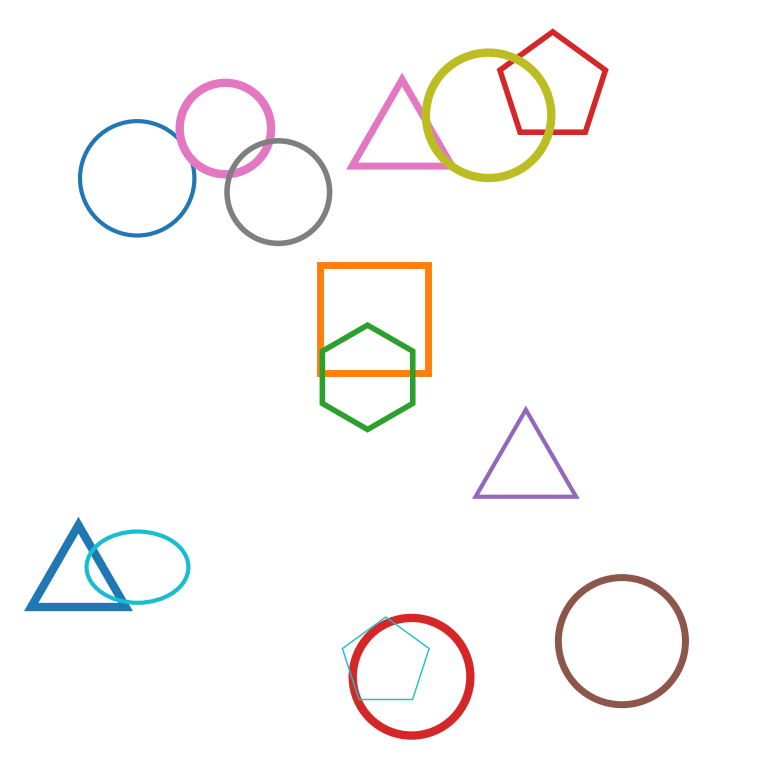[{"shape": "triangle", "thickness": 3, "radius": 0.35, "center": [0.102, 0.247]}, {"shape": "circle", "thickness": 1.5, "radius": 0.37, "center": [0.178, 0.768]}, {"shape": "square", "thickness": 2.5, "radius": 0.35, "center": [0.486, 0.586]}, {"shape": "hexagon", "thickness": 2, "radius": 0.34, "center": [0.477, 0.51]}, {"shape": "pentagon", "thickness": 2, "radius": 0.36, "center": [0.718, 0.887]}, {"shape": "circle", "thickness": 3, "radius": 0.38, "center": [0.534, 0.121]}, {"shape": "triangle", "thickness": 1.5, "radius": 0.38, "center": [0.683, 0.393]}, {"shape": "circle", "thickness": 2.5, "radius": 0.41, "center": [0.808, 0.167]}, {"shape": "circle", "thickness": 3, "radius": 0.3, "center": [0.293, 0.833]}, {"shape": "triangle", "thickness": 2.5, "radius": 0.37, "center": [0.522, 0.822]}, {"shape": "circle", "thickness": 2, "radius": 0.33, "center": [0.361, 0.751]}, {"shape": "circle", "thickness": 3, "radius": 0.41, "center": [0.635, 0.85]}, {"shape": "pentagon", "thickness": 0.5, "radius": 0.3, "center": [0.501, 0.139]}, {"shape": "oval", "thickness": 1.5, "radius": 0.33, "center": [0.179, 0.263]}]